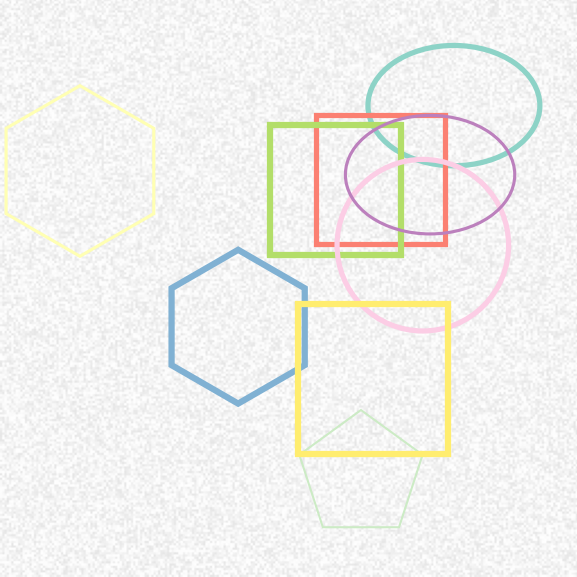[{"shape": "oval", "thickness": 2.5, "radius": 0.74, "center": [0.786, 0.816]}, {"shape": "hexagon", "thickness": 1.5, "radius": 0.74, "center": [0.138, 0.703]}, {"shape": "square", "thickness": 2.5, "radius": 0.56, "center": [0.659, 0.688]}, {"shape": "hexagon", "thickness": 3, "radius": 0.67, "center": [0.412, 0.433]}, {"shape": "square", "thickness": 3, "radius": 0.56, "center": [0.581, 0.67]}, {"shape": "circle", "thickness": 2.5, "radius": 0.74, "center": [0.732, 0.575]}, {"shape": "oval", "thickness": 1.5, "radius": 0.73, "center": [0.745, 0.697]}, {"shape": "pentagon", "thickness": 1, "radius": 0.56, "center": [0.625, 0.177]}, {"shape": "square", "thickness": 3, "radius": 0.65, "center": [0.646, 0.343]}]